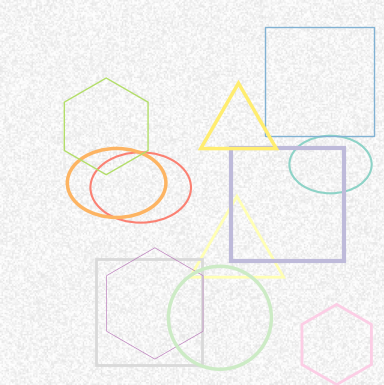[{"shape": "oval", "thickness": 1.5, "radius": 0.53, "center": [0.859, 0.573]}, {"shape": "triangle", "thickness": 2, "radius": 0.7, "center": [0.615, 0.35]}, {"shape": "square", "thickness": 3, "radius": 0.73, "center": [0.746, 0.47]}, {"shape": "oval", "thickness": 1.5, "radius": 0.65, "center": [0.365, 0.513]}, {"shape": "square", "thickness": 1, "radius": 0.71, "center": [0.83, 0.788]}, {"shape": "oval", "thickness": 2.5, "radius": 0.64, "center": [0.303, 0.525]}, {"shape": "hexagon", "thickness": 1, "radius": 0.63, "center": [0.276, 0.672]}, {"shape": "hexagon", "thickness": 2, "radius": 0.52, "center": [0.874, 0.105]}, {"shape": "square", "thickness": 2, "radius": 0.69, "center": [0.387, 0.19]}, {"shape": "hexagon", "thickness": 0.5, "radius": 0.72, "center": [0.402, 0.212]}, {"shape": "circle", "thickness": 2.5, "radius": 0.67, "center": [0.571, 0.175]}, {"shape": "triangle", "thickness": 2.5, "radius": 0.57, "center": [0.619, 0.671]}]